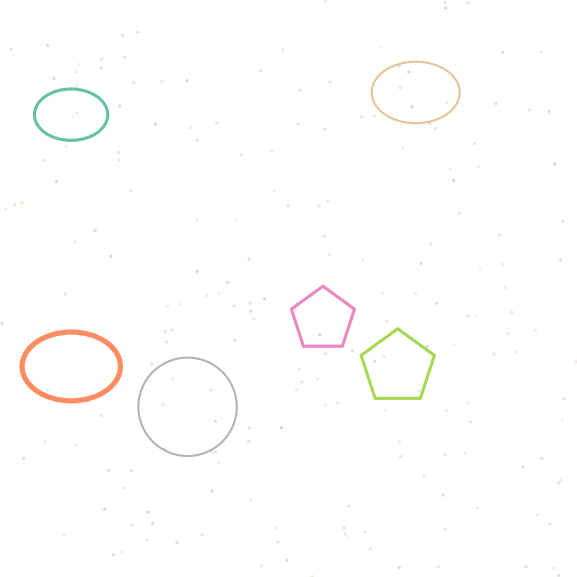[{"shape": "oval", "thickness": 1.5, "radius": 0.32, "center": [0.123, 0.801]}, {"shape": "oval", "thickness": 2.5, "radius": 0.43, "center": [0.123, 0.365]}, {"shape": "pentagon", "thickness": 1.5, "radius": 0.29, "center": [0.559, 0.446]}, {"shape": "pentagon", "thickness": 1.5, "radius": 0.33, "center": [0.689, 0.363]}, {"shape": "oval", "thickness": 1, "radius": 0.38, "center": [0.72, 0.839]}, {"shape": "circle", "thickness": 1, "radius": 0.43, "center": [0.325, 0.295]}]